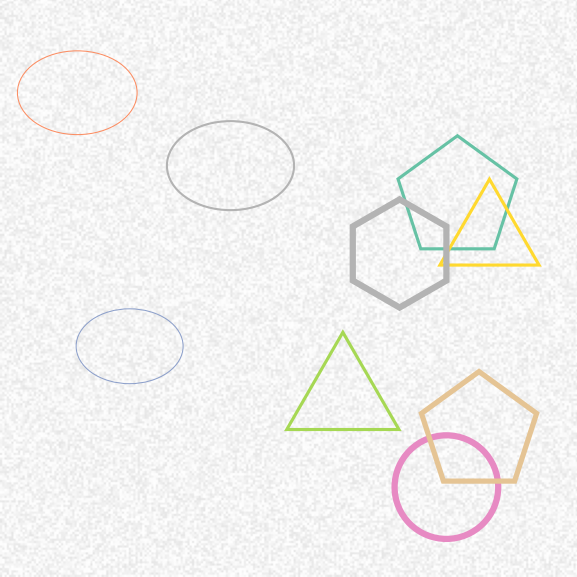[{"shape": "pentagon", "thickness": 1.5, "radius": 0.54, "center": [0.792, 0.656]}, {"shape": "oval", "thickness": 0.5, "radius": 0.52, "center": [0.134, 0.839]}, {"shape": "oval", "thickness": 0.5, "radius": 0.46, "center": [0.224, 0.4]}, {"shape": "circle", "thickness": 3, "radius": 0.45, "center": [0.773, 0.156]}, {"shape": "triangle", "thickness": 1.5, "radius": 0.56, "center": [0.594, 0.311]}, {"shape": "triangle", "thickness": 1.5, "radius": 0.5, "center": [0.848, 0.59]}, {"shape": "pentagon", "thickness": 2.5, "radius": 0.52, "center": [0.829, 0.251]}, {"shape": "hexagon", "thickness": 3, "radius": 0.47, "center": [0.692, 0.56]}, {"shape": "oval", "thickness": 1, "radius": 0.55, "center": [0.399, 0.712]}]